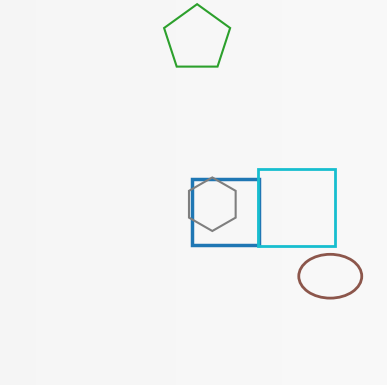[{"shape": "square", "thickness": 2.5, "radius": 0.43, "center": [0.583, 0.45]}, {"shape": "pentagon", "thickness": 1.5, "radius": 0.45, "center": [0.509, 0.9]}, {"shape": "oval", "thickness": 2, "radius": 0.41, "center": [0.852, 0.283]}, {"shape": "hexagon", "thickness": 1.5, "radius": 0.35, "center": [0.548, 0.47]}, {"shape": "square", "thickness": 2, "radius": 0.5, "center": [0.766, 0.461]}]